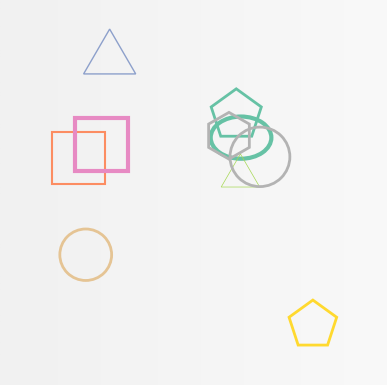[{"shape": "pentagon", "thickness": 2, "radius": 0.34, "center": [0.61, 0.701]}, {"shape": "oval", "thickness": 3, "radius": 0.39, "center": [0.622, 0.643]}, {"shape": "square", "thickness": 1.5, "radius": 0.34, "center": [0.202, 0.59]}, {"shape": "triangle", "thickness": 1, "radius": 0.39, "center": [0.283, 0.847]}, {"shape": "square", "thickness": 3, "radius": 0.34, "center": [0.261, 0.625]}, {"shape": "triangle", "thickness": 0.5, "radius": 0.29, "center": [0.62, 0.543]}, {"shape": "pentagon", "thickness": 2, "radius": 0.32, "center": [0.807, 0.156]}, {"shape": "circle", "thickness": 2, "radius": 0.33, "center": [0.221, 0.338]}, {"shape": "hexagon", "thickness": 2, "radius": 0.3, "center": [0.591, 0.647]}, {"shape": "circle", "thickness": 2, "radius": 0.39, "center": [0.671, 0.593]}]